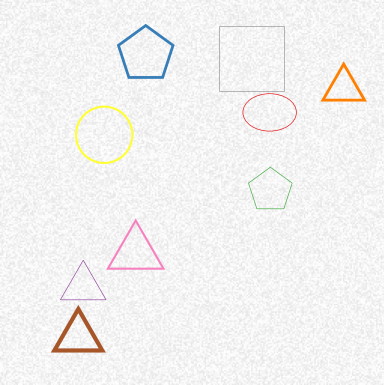[{"shape": "oval", "thickness": 0.5, "radius": 0.35, "center": [0.7, 0.708]}, {"shape": "pentagon", "thickness": 2, "radius": 0.37, "center": [0.379, 0.859]}, {"shape": "pentagon", "thickness": 0.5, "radius": 0.3, "center": [0.702, 0.506]}, {"shape": "triangle", "thickness": 0.5, "radius": 0.34, "center": [0.216, 0.256]}, {"shape": "triangle", "thickness": 2, "radius": 0.31, "center": [0.893, 0.771]}, {"shape": "circle", "thickness": 1.5, "radius": 0.37, "center": [0.271, 0.65]}, {"shape": "triangle", "thickness": 3, "radius": 0.36, "center": [0.203, 0.126]}, {"shape": "triangle", "thickness": 1.5, "radius": 0.42, "center": [0.352, 0.344]}, {"shape": "square", "thickness": 0.5, "radius": 0.42, "center": [0.652, 0.847]}]